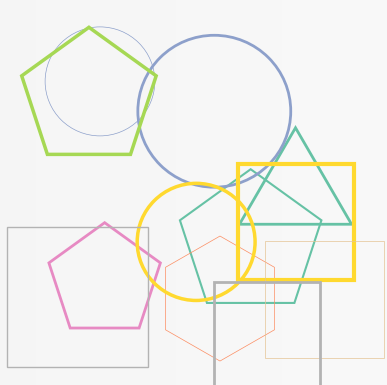[{"shape": "pentagon", "thickness": 1.5, "radius": 0.96, "center": [0.647, 0.368]}, {"shape": "triangle", "thickness": 2, "radius": 0.84, "center": [0.763, 0.501]}, {"shape": "hexagon", "thickness": 0.5, "radius": 0.81, "center": [0.568, 0.225]}, {"shape": "circle", "thickness": 0.5, "radius": 0.71, "center": [0.258, 0.789]}, {"shape": "circle", "thickness": 2, "radius": 0.99, "center": [0.553, 0.711]}, {"shape": "pentagon", "thickness": 2, "radius": 0.76, "center": [0.27, 0.27]}, {"shape": "pentagon", "thickness": 2.5, "radius": 0.91, "center": [0.23, 0.747]}, {"shape": "square", "thickness": 3, "radius": 0.75, "center": [0.765, 0.423]}, {"shape": "circle", "thickness": 2.5, "radius": 0.76, "center": [0.506, 0.372]}, {"shape": "square", "thickness": 0.5, "radius": 0.76, "center": [0.838, 0.222]}, {"shape": "square", "thickness": 2, "radius": 0.68, "center": [0.688, 0.131]}, {"shape": "square", "thickness": 1, "radius": 0.91, "center": [0.2, 0.228]}]